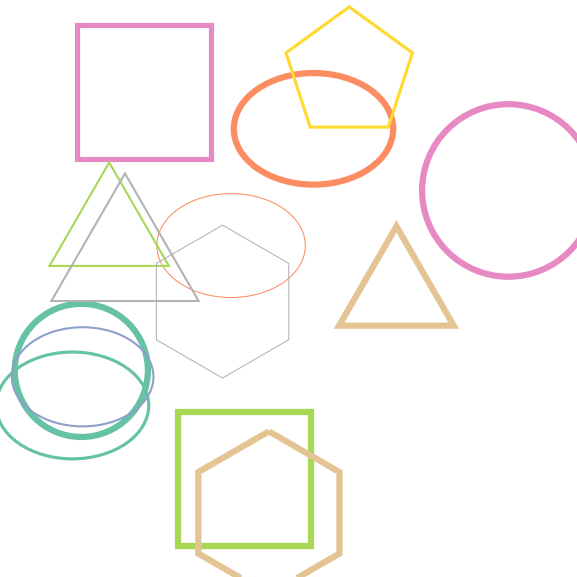[{"shape": "circle", "thickness": 3, "radius": 0.58, "center": [0.141, 0.358]}, {"shape": "oval", "thickness": 1.5, "radius": 0.66, "center": [0.125, 0.297]}, {"shape": "oval", "thickness": 3, "radius": 0.69, "center": [0.543, 0.776]}, {"shape": "oval", "thickness": 0.5, "radius": 0.64, "center": [0.4, 0.574]}, {"shape": "oval", "thickness": 1, "radius": 0.61, "center": [0.143, 0.347]}, {"shape": "circle", "thickness": 3, "radius": 0.75, "center": [0.88, 0.669]}, {"shape": "square", "thickness": 2.5, "radius": 0.58, "center": [0.249, 0.839]}, {"shape": "triangle", "thickness": 1, "radius": 0.6, "center": [0.189, 0.598]}, {"shape": "square", "thickness": 3, "radius": 0.58, "center": [0.423, 0.169]}, {"shape": "pentagon", "thickness": 1.5, "radius": 0.58, "center": [0.605, 0.872]}, {"shape": "hexagon", "thickness": 3, "radius": 0.71, "center": [0.466, 0.111]}, {"shape": "triangle", "thickness": 3, "radius": 0.57, "center": [0.686, 0.493]}, {"shape": "triangle", "thickness": 1, "radius": 0.74, "center": [0.216, 0.552]}, {"shape": "hexagon", "thickness": 0.5, "radius": 0.66, "center": [0.385, 0.477]}]